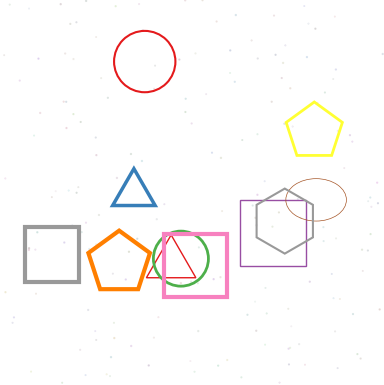[{"shape": "triangle", "thickness": 1, "radius": 0.37, "center": [0.445, 0.316]}, {"shape": "circle", "thickness": 1.5, "radius": 0.4, "center": [0.376, 0.84]}, {"shape": "triangle", "thickness": 2.5, "radius": 0.32, "center": [0.348, 0.498]}, {"shape": "circle", "thickness": 2, "radius": 0.36, "center": [0.47, 0.328]}, {"shape": "square", "thickness": 1, "radius": 0.43, "center": [0.71, 0.394]}, {"shape": "pentagon", "thickness": 3, "radius": 0.42, "center": [0.31, 0.317]}, {"shape": "pentagon", "thickness": 2, "radius": 0.38, "center": [0.816, 0.658]}, {"shape": "oval", "thickness": 0.5, "radius": 0.39, "center": [0.821, 0.481]}, {"shape": "square", "thickness": 3, "radius": 0.41, "center": [0.507, 0.31]}, {"shape": "hexagon", "thickness": 1.5, "radius": 0.42, "center": [0.74, 0.426]}, {"shape": "square", "thickness": 3, "radius": 0.35, "center": [0.135, 0.339]}]